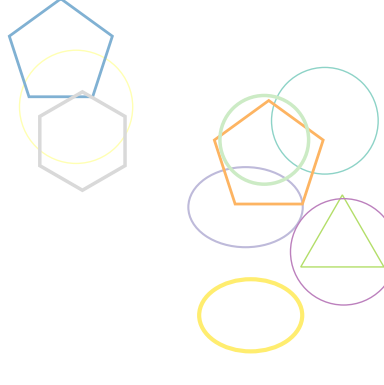[{"shape": "circle", "thickness": 1, "radius": 0.69, "center": [0.844, 0.686]}, {"shape": "circle", "thickness": 1, "radius": 0.74, "center": [0.198, 0.722]}, {"shape": "oval", "thickness": 1.5, "radius": 0.74, "center": [0.638, 0.462]}, {"shape": "pentagon", "thickness": 2, "radius": 0.7, "center": [0.158, 0.863]}, {"shape": "pentagon", "thickness": 2, "radius": 0.74, "center": [0.698, 0.59]}, {"shape": "triangle", "thickness": 1, "radius": 0.62, "center": [0.889, 0.369]}, {"shape": "hexagon", "thickness": 2.5, "radius": 0.64, "center": [0.214, 0.634]}, {"shape": "circle", "thickness": 1, "radius": 0.69, "center": [0.893, 0.346]}, {"shape": "circle", "thickness": 2.5, "radius": 0.58, "center": [0.686, 0.637]}, {"shape": "oval", "thickness": 3, "radius": 0.67, "center": [0.651, 0.181]}]